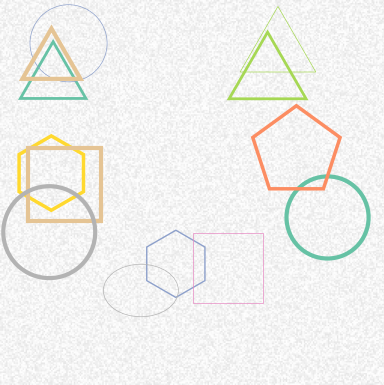[{"shape": "circle", "thickness": 3, "radius": 0.53, "center": [0.851, 0.435]}, {"shape": "triangle", "thickness": 2, "radius": 0.49, "center": [0.138, 0.793]}, {"shape": "pentagon", "thickness": 2.5, "radius": 0.6, "center": [0.77, 0.606]}, {"shape": "hexagon", "thickness": 1, "radius": 0.44, "center": [0.457, 0.315]}, {"shape": "circle", "thickness": 0.5, "radius": 0.5, "center": [0.178, 0.888]}, {"shape": "square", "thickness": 0.5, "radius": 0.46, "center": [0.592, 0.304]}, {"shape": "triangle", "thickness": 2, "radius": 0.58, "center": [0.695, 0.801]}, {"shape": "triangle", "thickness": 0.5, "radius": 0.57, "center": [0.722, 0.87]}, {"shape": "hexagon", "thickness": 2.5, "radius": 0.48, "center": [0.133, 0.55]}, {"shape": "triangle", "thickness": 3, "radius": 0.44, "center": [0.134, 0.839]}, {"shape": "square", "thickness": 3, "radius": 0.47, "center": [0.168, 0.521]}, {"shape": "circle", "thickness": 3, "radius": 0.6, "center": [0.128, 0.397]}, {"shape": "oval", "thickness": 0.5, "radius": 0.49, "center": [0.366, 0.245]}]